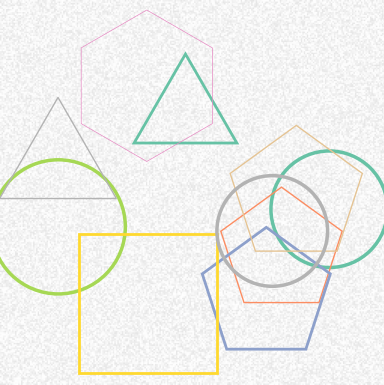[{"shape": "triangle", "thickness": 2, "radius": 0.77, "center": [0.482, 0.706]}, {"shape": "circle", "thickness": 2.5, "radius": 0.76, "center": [0.855, 0.456]}, {"shape": "pentagon", "thickness": 1, "radius": 0.83, "center": [0.731, 0.348]}, {"shape": "pentagon", "thickness": 2, "radius": 0.87, "center": [0.692, 0.235]}, {"shape": "hexagon", "thickness": 0.5, "radius": 0.98, "center": [0.381, 0.777]}, {"shape": "circle", "thickness": 2.5, "radius": 0.87, "center": [0.151, 0.411]}, {"shape": "square", "thickness": 2, "radius": 0.9, "center": [0.385, 0.212]}, {"shape": "pentagon", "thickness": 1, "radius": 0.9, "center": [0.77, 0.494]}, {"shape": "triangle", "thickness": 1, "radius": 0.88, "center": [0.151, 0.572]}, {"shape": "circle", "thickness": 2.5, "radius": 0.72, "center": [0.707, 0.4]}]